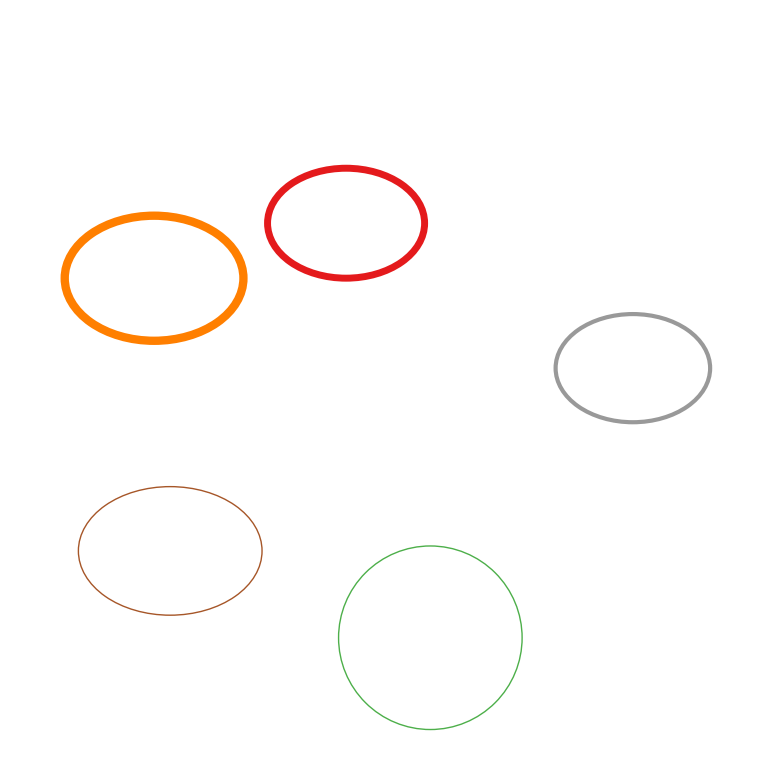[{"shape": "oval", "thickness": 2.5, "radius": 0.51, "center": [0.449, 0.71]}, {"shape": "circle", "thickness": 0.5, "radius": 0.6, "center": [0.559, 0.172]}, {"shape": "oval", "thickness": 3, "radius": 0.58, "center": [0.2, 0.639]}, {"shape": "oval", "thickness": 0.5, "radius": 0.6, "center": [0.221, 0.285]}, {"shape": "oval", "thickness": 1.5, "radius": 0.5, "center": [0.822, 0.522]}]